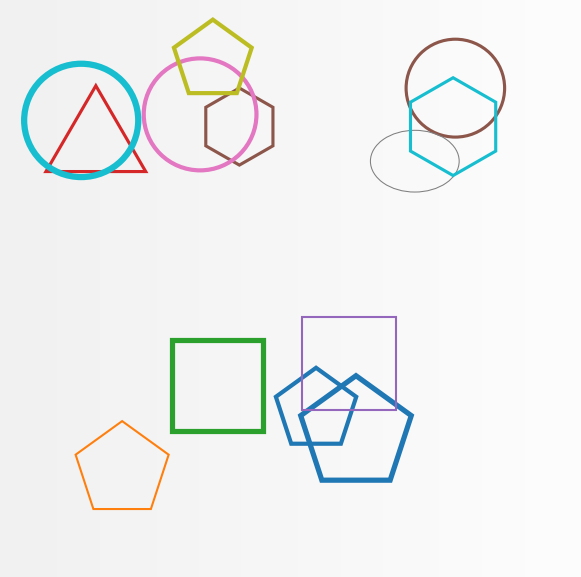[{"shape": "pentagon", "thickness": 2.5, "radius": 0.5, "center": [0.612, 0.249]}, {"shape": "pentagon", "thickness": 2, "radius": 0.36, "center": [0.544, 0.29]}, {"shape": "pentagon", "thickness": 1, "radius": 0.42, "center": [0.21, 0.186]}, {"shape": "square", "thickness": 2.5, "radius": 0.39, "center": [0.375, 0.332]}, {"shape": "triangle", "thickness": 1.5, "radius": 0.5, "center": [0.165, 0.752]}, {"shape": "square", "thickness": 1, "radius": 0.4, "center": [0.601, 0.369]}, {"shape": "circle", "thickness": 1.5, "radius": 0.42, "center": [0.783, 0.846]}, {"shape": "hexagon", "thickness": 1.5, "radius": 0.33, "center": [0.412, 0.78]}, {"shape": "circle", "thickness": 2, "radius": 0.48, "center": [0.344, 0.801]}, {"shape": "oval", "thickness": 0.5, "radius": 0.38, "center": [0.714, 0.72]}, {"shape": "pentagon", "thickness": 2, "radius": 0.35, "center": [0.366, 0.895]}, {"shape": "circle", "thickness": 3, "radius": 0.49, "center": [0.14, 0.791]}, {"shape": "hexagon", "thickness": 1.5, "radius": 0.42, "center": [0.78, 0.78]}]